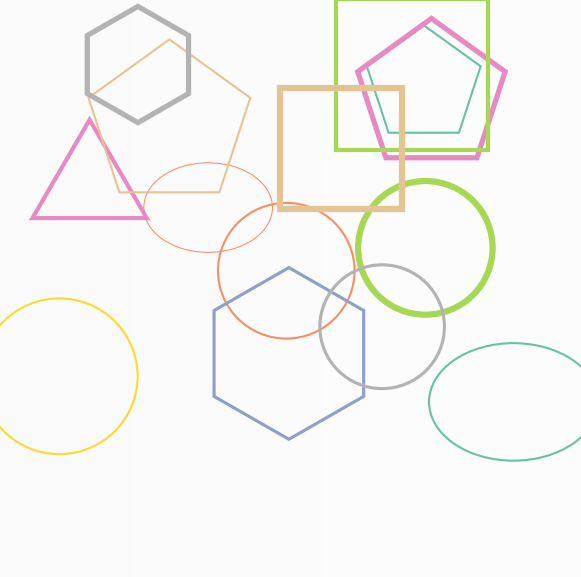[{"shape": "pentagon", "thickness": 1, "radius": 0.51, "center": [0.729, 0.853]}, {"shape": "oval", "thickness": 1, "radius": 0.73, "center": [0.883, 0.303]}, {"shape": "oval", "thickness": 0.5, "radius": 0.55, "center": [0.358, 0.64]}, {"shape": "circle", "thickness": 1, "radius": 0.59, "center": [0.493, 0.53]}, {"shape": "hexagon", "thickness": 1.5, "radius": 0.74, "center": [0.497, 0.387]}, {"shape": "pentagon", "thickness": 2.5, "radius": 0.67, "center": [0.742, 0.834]}, {"shape": "triangle", "thickness": 2, "radius": 0.57, "center": [0.154, 0.678]}, {"shape": "circle", "thickness": 3, "radius": 0.58, "center": [0.732, 0.57]}, {"shape": "square", "thickness": 2, "radius": 0.65, "center": [0.709, 0.87]}, {"shape": "circle", "thickness": 1, "radius": 0.67, "center": [0.102, 0.348]}, {"shape": "square", "thickness": 3, "radius": 0.53, "center": [0.587, 0.742]}, {"shape": "pentagon", "thickness": 1, "radius": 0.73, "center": [0.291, 0.785]}, {"shape": "circle", "thickness": 1.5, "radius": 0.54, "center": [0.657, 0.433]}, {"shape": "hexagon", "thickness": 2.5, "radius": 0.5, "center": [0.237, 0.887]}]